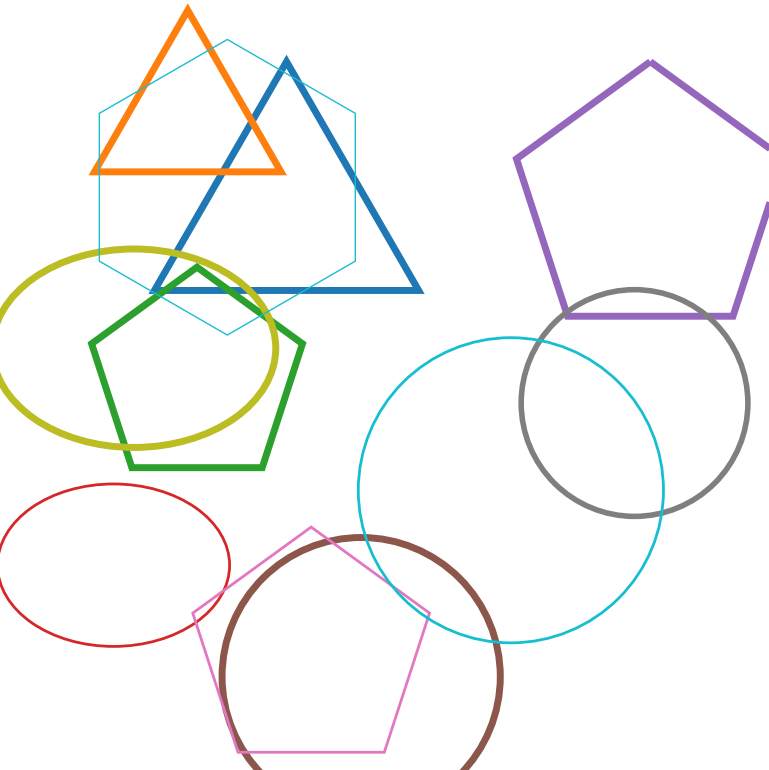[{"shape": "triangle", "thickness": 2.5, "radius": 0.99, "center": [0.372, 0.722]}, {"shape": "triangle", "thickness": 2.5, "radius": 0.7, "center": [0.244, 0.847]}, {"shape": "pentagon", "thickness": 2.5, "radius": 0.72, "center": [0.256, 0.509]}, {"shape": "oval", "thickness": 1, "radius": 0.75, "center": [0.147, 0.266]}, {"shape": "pentagon", "thickness": 2.5, "radius": 0.91, "center": [0.845, 0.737]}, {"shape": "circle", "thickness": 2.5, "radius": 0.9, "center": [0.469, 0.121]}, {"shape": "pentagon", "thickness": 1, "radius": 0.81, "center": [0.404, 0.154]}, {"shape": "circle", "thickness": 2, "radius": 0.74, "center": [0.824, 0.477]}, {"shape": "oval", "thickness": 2.5, "radius": 0.92, "center": [0.174, 0.548]}, {"shape": "circle", "thickness": 1, "radius": 0.99, "center": [0.663, 0.363]}, {"shape": "hexagon", "thickness": 0.5, "radius": 0.96, "center": [0.295, 0.757]}]